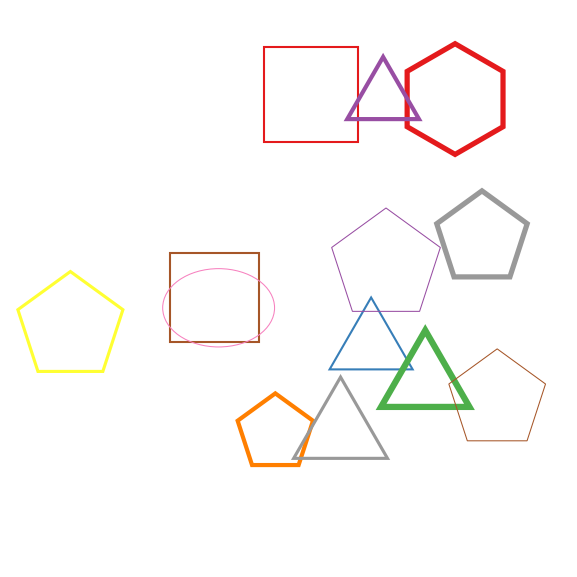[{"shape": "square", "thickness": 1, "radius": 0.41, "center": [0.539, 0.836]}, {"shape": "hexagon", "thickness": 2.5, "radius": 0.48, "center": [0.788, 0.828]}, {"shape": "triangle", "thickness": 1, "radius": 0.42, "center": [0.643, 0.401]}, {"shape": "triangle", "thickness": 3, "radius": 0.44, "center": [0.736, 0.339]}, {"shape": "pentagon", "thickness": 0.5, "radius": 0.49, "center": [0.668, 0.54]}, {"shape": "triangle", "thickness": 2, "radius": 0.36, "center": [0.663, 0.829]}, {"shape": "pentagon", "thickness": 2, "radius": 0.34, "center": [0.477, 0.249]}, {"shape": "pentagon", "thickness": 1.5, "radius": 0.48, "center": [0.122, 0.433]}, {"shape": "pentagon", "thickness": 0.5, "radius": 0.44, "center": [0.861, 0.307]}, {"shape": "square", "thickness": 1, "radius": 0.39, "center": [0.372, 0.483]}, {"shape": "oval", "thickness": 0.5, "radius": 0.48, "center": [0.379, 0.466]}, {"shape": "pentagon", "thickness": 2.5, "radius": 0.41, "center": [0.835, 0.586]}, {"shape": "triangle", "thickness": 1.5, "radius": 0.47, "center": [0.59, 0.252]}]